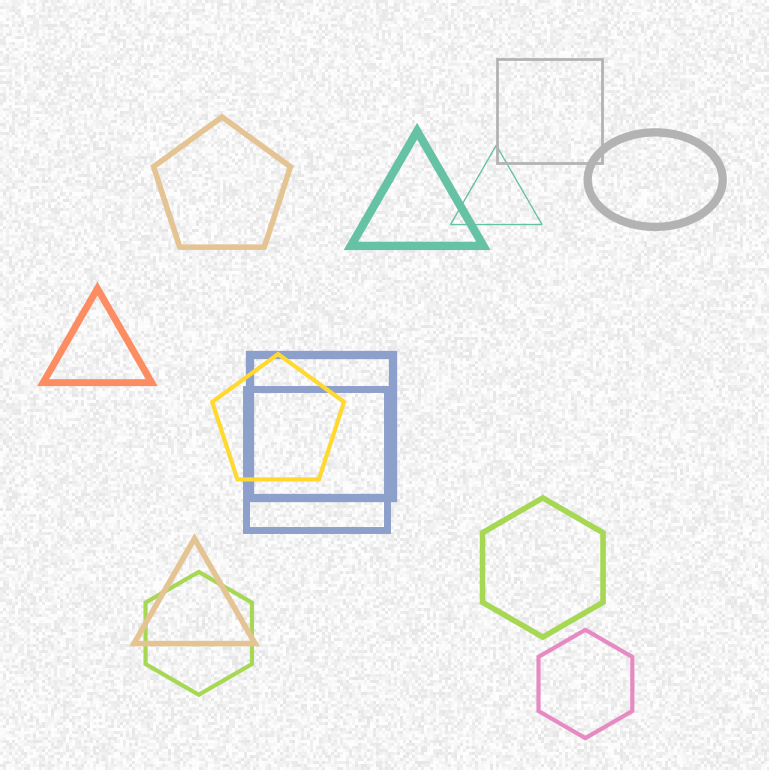[{"shape": "triangle", "thickness": 3, "radius": 0.5, "center": [0.542, 0.73]}, {"shape": "triangle", "thickness": 0.5, "radius": 0.34, "center": [0.645, 0.743]}, {"shape": "triangle", "thickness": 2.5, "radius": 0.41, "center": [0.127, 0.544]}, {"shape": "square", "thickness": 3, "radius": 0.46, "center": [0.418, 0.446]}, {"shape": "square", "thickness": 2.5, "radius": 0.46, "center": [0.411, 0.404]}, {"shape": "hexagon", "thickness": 1.5, "radius": 0.35, "center": [0.76, 0.112]}, {"shape": "hexagon", "thickness": 2, "radius": 0.45, "center": [0.705, 0.263]}, {"shape": "hexagon", "thickness": 1.5, "radius": 0.4, "center": [0.258, 0.177]}, {"shape": "pentagon", "thickness": 1.5, "radius": 0.45, "center": [0.361, 0.45]}, {"shape": "triangle", "thickness": 2, "radius": 0.45, "center": [0.253, 0.21]}, {"shape": "pentagon", "thickness": 2, "radius": 0.47, "center": [0.288, 0.755]}, {"shape": "oval", "thickness": 3, "radius": 0.44, "center": [0.851, 0.767]}, {"shape": "square", "thickness": 1, "radius": 0.34, "center": [0.713, 0.856]}]